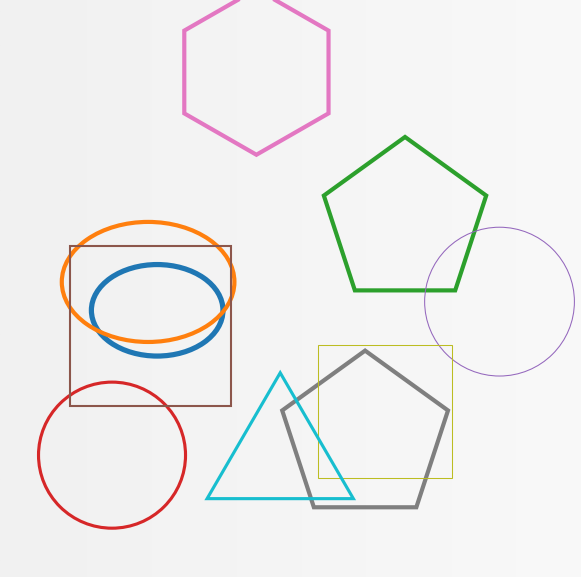[{"shape": "oval", "thickness": 2.5, "radius": 0.57, "center": [0.27, 0.462]}, {"shape": "oval", "thickness": 2, "radius": 0.74, "center": [0.255, 0.511]}, {"shape": "pentagon", "thickness": 2, "radius": 0.73, "center": [0.697, 0.615]}, {"shape": "circle", "thickness": 1.5, "radius": 0.63, "center": [0.193, 0.211]}, {"shape": "circle", "thickness": 0.5, "radius": 0.64, "center": [0.859, 0.477]}, {"shape": "square", "thickness": 1, "radius": 0.69, "center": [0.259, 0.435]}, {"shape": "hexagon", "thickness": 2, "radius": 0.72, "center": [0.441, 0.874]}, {"shape": "pentagon", "thickness": 2, "radius": 0.75, "center": [0.628, 0.242]}, {"shape": "square", "thickness": 0.5, "radius": 0.58, "center": [0.662, 0.287]}, {"shape": "triangle", "thickness": 1.5, "radius": 0.73, "center": [0.482, 0.208]}]